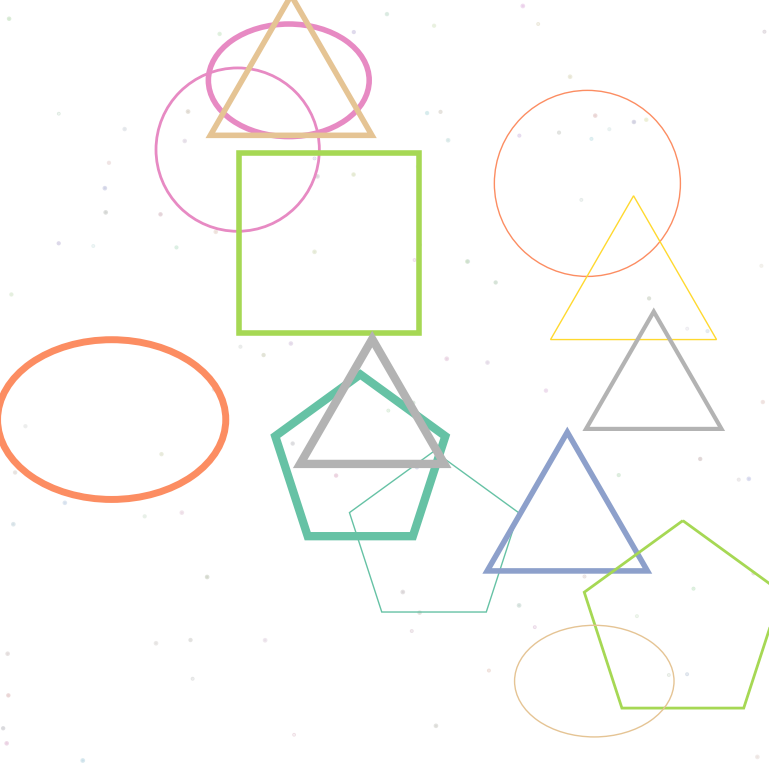[{"shape": "pentagon", "thickness": 3, "radius": 0.58, "center": [0.468, 0.398]}, {"shape": "pentagon", "thickness": 0.5, "radius": 0.58, "center": [0.564, 0.299]}, {"shape": "oval", "thickness": 2.5, "radius": 0.74, "center": [0.145, 0.455]}, {"shape": "circle", "thickness": 0.5, "radius": 0.6, "center": [0.763, 0.762]}, {"shape": "triangle", "thickness": 2, "radius": 0.6, "center": [0.737, 0.319]}, {"shape": "circle", "thickness": 1, "radius": 0.53, "center": [0.309, 0.806]}, {"shape": "oval", "thickness": 2, "radius": 0.52, "center": [0.375, 0.896]}, {"shape": "pentagon", "thickness": 1, "radius": 0.67, "center": [0.887, 0.189]}, {"shape": "square", "thickness": 2, "radius": 0.58, "center": [0.427, 0.684]}, {"shape": "triangle", "thickness": 0.5, "radius": 0.62, "center": [0.823, 0.621]}, {"shape": "oval", "thickness": 0.5, "radius": 0.52, "center": [0.772, 0.115]}, {"shape": "triangle", "thickness": 2, "radius": 0.61, "center": [0.378, 0.885]}, {"shape": "triangle", "thickness": 1.5, "radius": 0.51, "center": [0.849, 0.494]}, {"shape": "triangle", "thickness": 3, "radius": 0.54, "center": [0.483, 0.452]}]